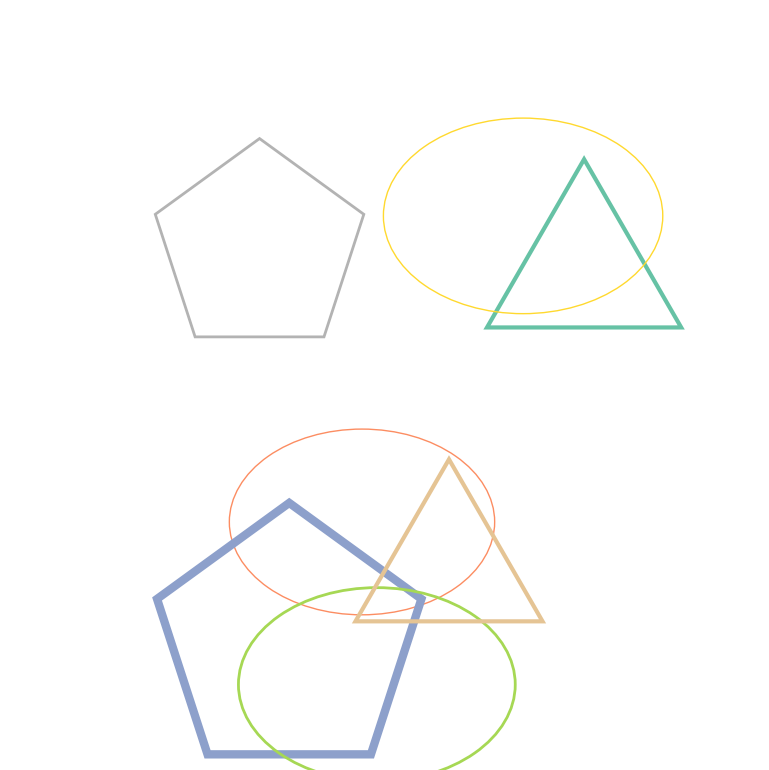[{"shape": "triangle", "thickness": 1.5, "radius": 0.73, "center": [0.759, 0.648]}, {"shape": "oval", "thickness": 0.5, "radius": 0.86, "center": [0.47, 0.322]}, {"shape": "pentagon", "thickness": 3, "radius": 0.9, "center": [0.376, 0.166]}, {"shape": "oval", "thickness": 1, "radius": 0.9, "center": [0.489, 0.111]}, {"shape": "oval", "thickness": 0.5, "radius": 0.91, "center": [0.679, 0.72]}, {"shape": "triangle", "thickness": 1.5, "radius": 0.7, "center": [0.583, 0.263]}, {"shape": "pentagon", "thickness": 1, "radius": 0.71, "center": [0.337, 0.678]}]